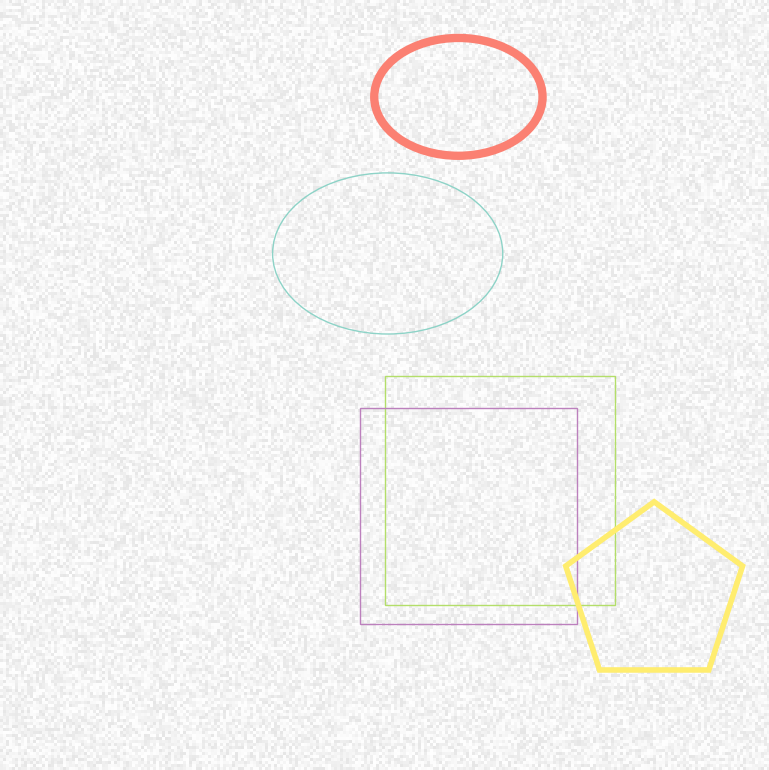[{"shape": "oval", "thickness": 0.5, "radius": 0.75, "center": [0.503, 0.671]}, {"shape": "oval", "thickness": 3, "radius": 0.55, "center": [0.595, 0.874]}, {"shape": "square", "thickness": 0.5, "radius": 0.75, "center": [0.649, 0.363]}, {"shape": "square", "thickness": 0.5, "radius": 0.7, "center": [0.609, 0.33]}, {"shape": "pentagon", "thickness": 2, "radius": 0.6, "center": [0.85, 0.228]}]